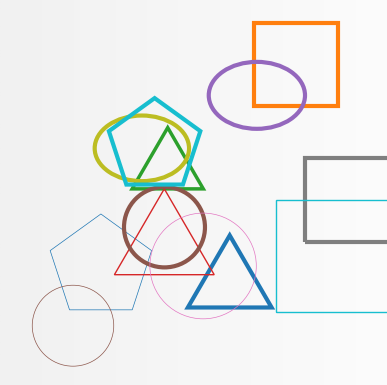[{"shape": "triangle", "thickness": 3, "radius": 0.62, "center": [0.593, 0.264]}, {"shape": "pentagon", "thickness": 0.5, "radius": 0.69, "center": [0.26, 0.307]}, {"shape": "square", "thickness": 3, "radius": 0.54, "center": [0.764, 0.832]}, {"shape": "triangle", "thickness": 2.5, "radius": 0.53, "center": [0.433, 0.562]}, {"shape": "triangle", "thickness": 1, "radius": 0.74, "center": [0.424, 0.361]}, {"shape": "oval", "thickness": 3, "radius": 0.62, "center": [0.663, 0.752]}, {"shape": "circle", "thickness": 0.5, "radius": 0.53, "center": [0.188, 0.154]}, {"shape": "circle", "thickness": 3, "radius": 0.52, "center": [0.424, 0.41]}, {"shape": "circle", "thickness": 0.5, "radius": 0.69, "center": [0.524, 0.309]}, {"shape": "square", "thickness": 3, "radius": 0.55, "center": [0.897, 0.481]}, {"shape": "oval", "thickness": 3, "radius": 0.61, "center": [0.366, 0.615]}, {"shape": "square", "thickness": 1, "radius": 0.73, "center": [0.857, 0.335]}, {"shape": "pentagon", "thickness": 3, "radius": 0.62, "center": [0.399, 0.621]}]